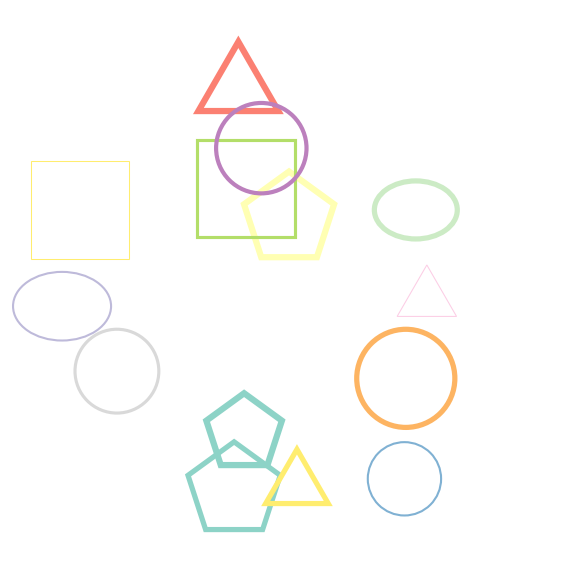[{"shape": "pentagon", "thickness": 3, "radius": 0.34, "center": [0.423, 0.249]}, {"shape": "pentagon", "thickness": 2.5, "radius": 0.42, "center": [0.405, 0.15]}, {"shape": "pentagon", "thickness": 3, "radius": 0.41, "center": [0.501, 0.62]}, {"shape": "oval", "thickness": 1, "radius": 0.42, "center": [0.107, 0.469]}, {"shape": "triangle", "thickness": 3, "radius": 0.4, "center": [0.413, 0.847]}, {"shape": "circle", "thickness": 1, "radius": 0.32, "center": [0.7, 0.17]}, {"shape": "circle", "thickness": 2.5, "radius": 0.42, "center": [0.703, 0.344]}, {"shape": "square", "thickness": 1.5, "radius": 0.42, "center": [0.426, 0.672]}, {"shape": "triangle", "thickness": 0.5, "radius": 0.3, "center": [0.739, 0.481]}, {"shape": "circle", "thickness": 1.5, "radius": 0.36, "center": [0.202, 0.356]}, {"shape": "circle", "thickness": 2, "radius": 0.39, "center": [0.452, 0.743]}, {"shape": "oval", "thickness": 2.5, "radius": 0.36, "center": [0.72, 0.636]}, {"shape": "triangle", "thickness": 2.5, "radius": 0.31, "center": [0.514, 0.158]}, {"shape": "square", "thickness": 0.5, "radius": 0.43, "center": [0.139, 0.635]}]